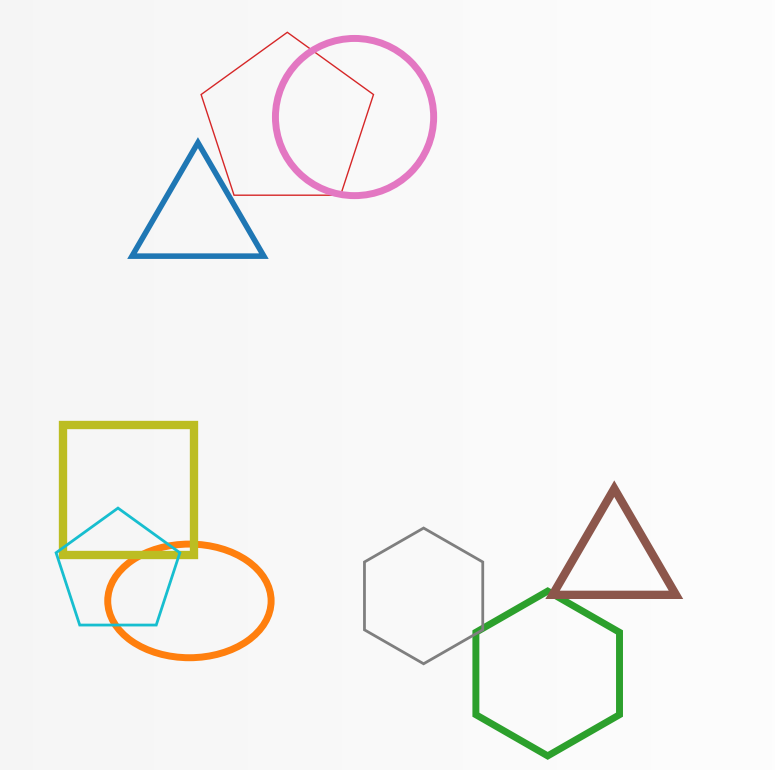[{"shape": "triangle", "thickness": 2, "radius": 0.49, "center": [0.255, 0.716]}, {"shape": "oval", "thickness": 2.5, "radius": 0.53, "center": [0.244, 0.22]}, {"shape": "hexagon", "thickness": 2.5, "radius": 0.53, "center": [0.707, 0.125]}, {"shape": "pentagon", "thickness": 0.5, "radius": 0.58, "center": [0.371, 0.841]}, {"shape": "triangle", "thickness": 3, "radius": 0.46, "center": [0.793, 0.273]}, {"shape": "circle", "thickness": 2.5, "radius": 0.51, "center": [0.457, 0.848]}, {"shape": "hexagon", "thickness": 1, "radius": 0.44, "center": [0.547, 0.226]}, {"shape": "square", "thickness": 3, "radius": 0.42, "center": [0.165, 0.364]}, {"shape": "pentagon", "thickness": 1, "radius": 0.42, "center": [0.152, 0.256]}]